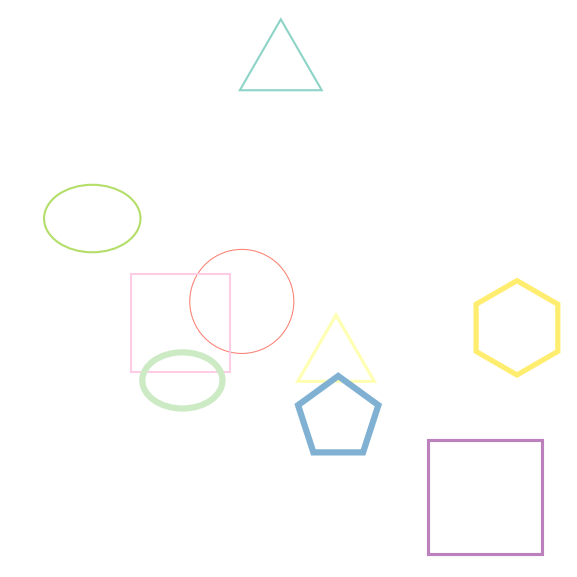[{"shape": "triangle", "thickness": 1, "radius": 0.41, "center": [0.486, 0.884]}, {"shape": "triangle", "thickness": 1.5, "radius": 0.38, "center": [0.582, 0.377]}, {"shape": "circle", "thickness": 0.5, "radius": 0.45, "center": [0.419, 0.477]}, {"shape": "pentagon", "thickness": 3, "radius": 0.37, "center": [0.586, 0.275]}, {"shape": "oval", "thickness": 1, "radius": 0.42, "center": [0.16, 0.621]}, {"shape": "square", "thickness": 1, "radius": 0.43, "center": [0.312, 0.44]}, {"shape": "square", "thickness": 1.5, "radius": 0.49, "center": [0.84, 0.139]}, {"shape": "oval", "thickness": 3, "radius": 0.35, "center": [0.316, 0.34]}, {"shape": "hexagon", "thickness": 2.5, "radius": 0.41, "center": [0.895, 0.431]}]